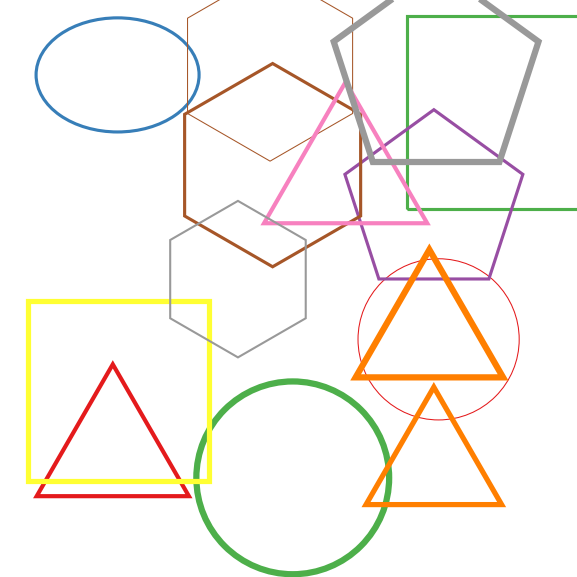[{"shape": "circle", "thickness": 0.5, "radius": 0.7, "center": [0.759, 0.412]}, {"shape": "triangle", "thickness": 2, "radius": 0.76, "center": [0.195, 0.216]}, {"shape": "oval", "thickness": 1.5, "radius": 0.71, "center": [0.204, 0.869]}, {"shape": "circle", "thickness": 3, "radius": 0.83, "center": [0.507, 0.172]}, {"shape": "square", "thickness": 1.5, "radius": 0.83, "center": [0.872, 0.804]}, {"shape": "pentagon", "thickness": 1.5, "radius": 0.81, "center": [0.751, 0.647]}, {"shape": "triangle", "thickness": 3, "radius": 0.74, "center": [0.743, 0.419]}, {"shape": "triangle", "thickness": 2.5, "radius": 0.68, "center": [0.751, 0.193]}, {"shape": "square", "thickness": 2.5, "radius": 0.78, "center": [0.205, 0.322]}, {"shape": "hexagon", "thickness": 1.5, "radius": 0.88, "center": [0.472, 0.713]}, {"shape": "hexagon", "thickness": 0.5, "radius": 0.83, "center": [0.468, 0.885]}, {"shape": "triangle", "thickness": 2, "radius": 0.82, "center": [0.598, 0.694]}, {"shape": "pentagon", "thickness": 3, "radius": 0.93, "center": [0.755, 0.869]}, {"shape": "hexagon", "thickness": 1, "radius": 0.68, "center": [0.412, 0.516]}]